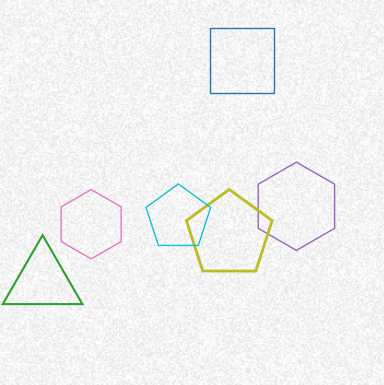[{"shape": "square", "thickness": 1, "radius": 0.42, "center": [0.628, 0.843]}, {"shape": "triangle", "thickness": 1.5, "radius": 0.6, "center": [0.111, 0.27]}, {"shape": "hexagon", "thickness": 1, "radius": 0.57, "center": [0.77, 0.464]}, {"shape": "hexagon", "thickness": 1, "radius": 0.45, "center": [0.237, 0.418]}, {"shape": "pentagon", "thickness": 2, "radius": 0.59, "center": [0.596, 0.391]}, {"shape": "pentagon", "thickness": 1, "radius": 0.44, "center": [0.463, 0.434]}]